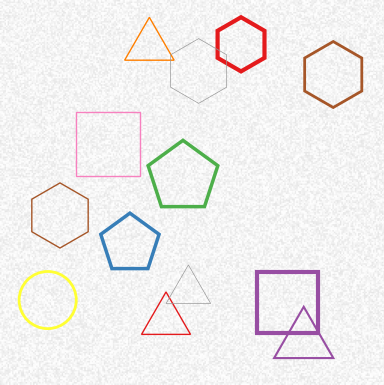[{"shape": "triangle", "thickness": 1, "radius": 0.37, "center": [0.431, 0.168]}, {"shape": "hexagon", "thickness": 3, "radius": 0.35, "center": [0.626, 0.885]}, {"shape": "pentagon", "thickness": 2.5, "radius": 0.4, "center": [0.337, 0.367]}, {"shape": "pentagon", "thickness": 2.5, "radius": 0.48, "center": [0.475, 0.54]}, {"shape": "triangle", "thickness": 1.5, "radius": 0.44, "center": [0.789, 0.114]}, {"shape": "square", "thickness": 3, "radius": 0.4, "center": [0.747, 0.214]}, {"shape": "triangle", "thickness": 1, "radius": 0.37, "center": [0.388, 0.881]}, {"shape": "circle", "thickness": 2, "radius": 0.37, "center": [0.124, 0.221]}, {"shape": "hexagon", "thickness": 1, "radius": 0.42, "center": [0.156, 0.44]}, {"shape": "hexagon", "thickness": 2, "radius": 0.43, "center": [0.866, 0.806]}, {"shape": "square", "thickness": 1, "radius": 0.42, "center": [0.28, 0.626]}, {"shape": "triangle", "thickness": 0.5, "radius": 0.33, "center": [0.489, 0.245]}, {"shape": "hexagon", "thickness": 0.5, "radius": 0.42, "center": [0.516, 0.816]}]